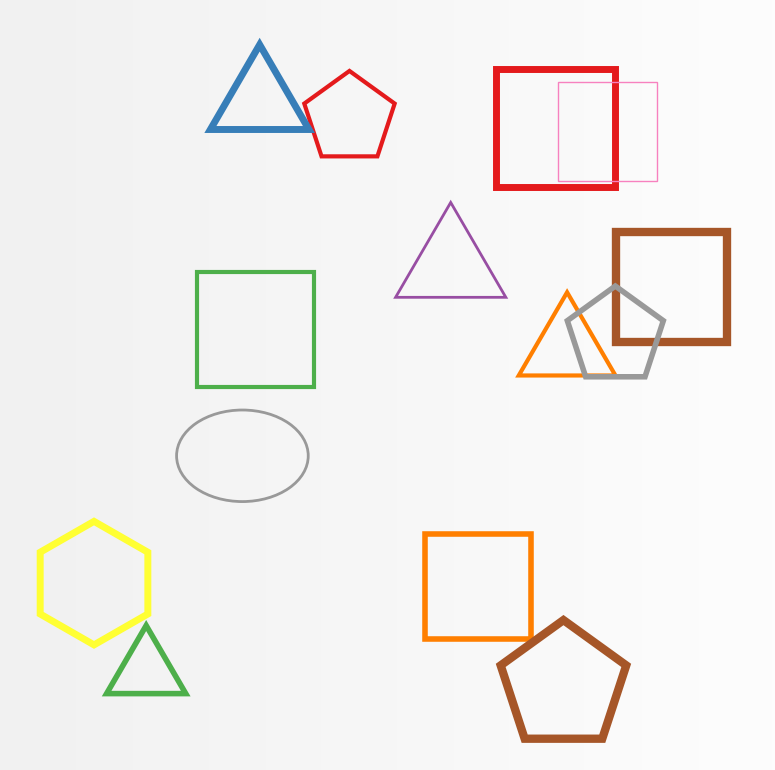[{"shape": "pentagon", "thickness": 1.5, "radius": 0.31, "center": [0.451, 0.847]}, {"shape": "square", "thickness": 2.5, "radius": 0.38, "center": [0.717, 0.834]}, {"shape": "triangle", "thickness": 2.5, "radius": 0.37, "center": [0.335, 0.869]}, {"shape": "triangle", "thickness": 2, "radius": 0.29, "center": [0.189, 0.129]}, {"shape": "square", "thickness": 1.5, "radius": 0.38, "center": [0.33, 0.572]}, {"shape": "triangle", "thickness": 1, "radius": 0.41, "center": [0.582, 0.655]}, {"shape": "triangle", "thickness": 1.5, "radius": 0.36, "center": [0.732, 0.548]}, {"shape": "square", "thickness": 2, "radius": 0.34, "center": [0.616, 0.239]}, {"shape": "hexagon", "thickness": 2.5, "radius": 0.4, "center": [0.121, 0.243]}, {"shape": "pentagon", "thickness": 3, "radius": 0.43, "center": [0.727, 0.11]}, {"shape": "square", "thickness": 3, "radius": 0.36, "center": [0.867, 0.627]}, {"shape": "square", "thickness": 0.5, "radius": 0.32, "center": [0.784, 0.829]}, {"shape": "oval", "thickness": 1, "radius": 0.42, "center": [0.313, 0.408]}, {"shape": "pentagon", "thickness": 2, "radius": 0.33, "center": [0.794, 0.563]}]